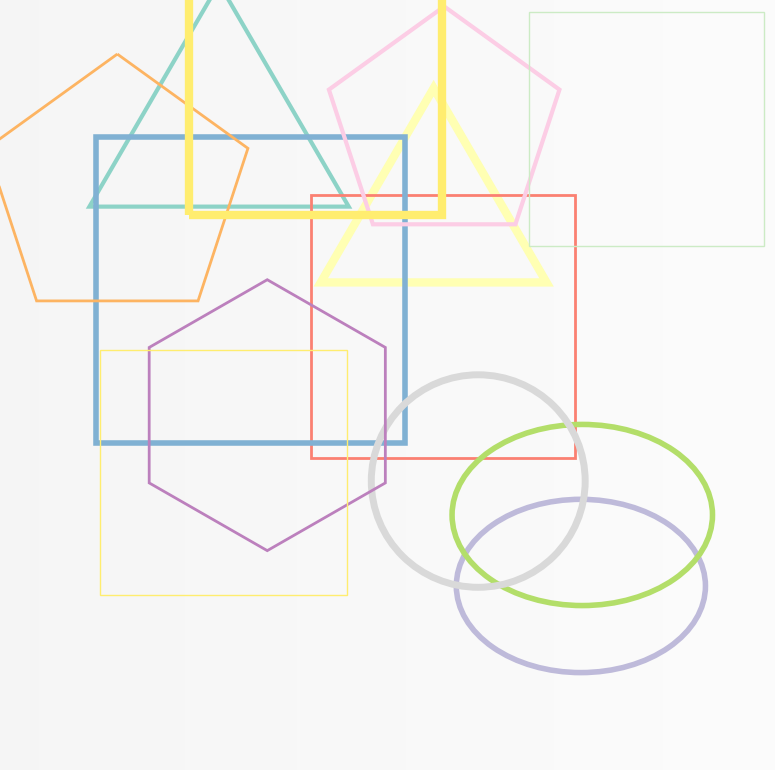[{"shape": "triangle", "thickness": 1.5, "radius": 0.97, "center": [0.283, 0.828]}, {"shape": "triangle", "thickness": 3, "radius": 0.84, "center": [0.56, 0.717]}, {"shape": "oval", "thickness": 2, "radius": 0.8, "center": [0.75, 0.239]}, {"shape": "square", "thickness": 1, "radius": 0.85, "center": [0.572, 0.576]}, {"shape": "square", "thickness": 2, "radius": 1.0, "center": [0.323, 0.623]}, {"shape": "pentagon", "thickness": 1, "radius": 0.89, "center": [0.151, 0.753]}, {"shape": "oval", "thickness": 2, "radius": 0.84, "center": [0.751, 0.331]}, {"shape": "pentagon", "thickness": 1.5, "radius": 0.78, "center": [0.573, 0.835]}, {"shape": "circle", "thickness": 2.5, "radius": 0.69, "center": [0.617, 0.375]}, {"shape": "hexagon", "thickness": 1, "radius": 0.88, "center": [0.345, 0.461]}, {"shape": "square", "thickness": 0.5, "radius": 0.76, "center": [0.834, 0.832]}, {"shape": "square", "thickness": 3, "radius": 0.82, "center": [0.407, 0.884]}, {"shape": "square", "thickness": 0.5, "radius": 0.8, "center": [0.288, 0.387]}]